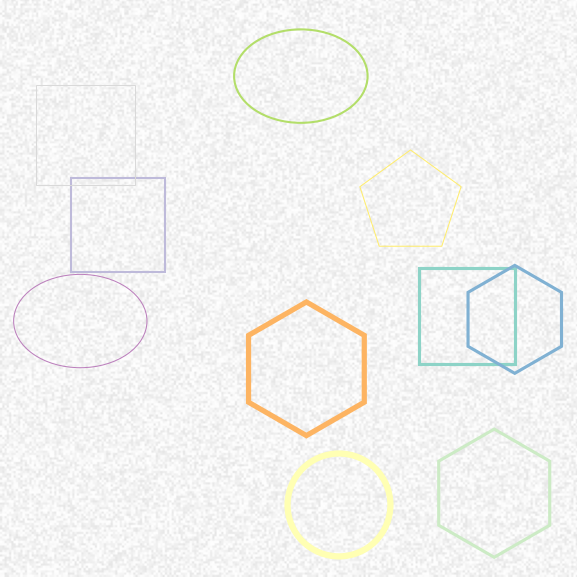[{"shape": "square", "thickness": 1.5, "radius": 0.42, "center": [0.809, 0.452]}, {"shape": "circle", "thickness": 3, "radius": 0.45, "center": [0.587, 0.125]}, {"shape": "square", "thickness": 1, "radius": 0.41, "center": [0.204, 0.61]}, {"shape": "hexagon", "thickness": 1.5, "radius": 0.47, "center": [0.891, 0.446]}, {"shape": "hexagon", "thickness": 2.5, "radius": 0.58, "center": [0.531, 0.361]}, {"shape": "oval", "thickness": 1, "radius": 0.58, "center": [0.521, 0.867]}, {"shape": "square", "thickness": 0.5, "radius": 0.43, "center": [0.149, 0.765]}, {"shape": "oval", "thickness": 0.5, "radius": 0.58, "center": [0.139, 0.443]}, {"shape": "hexagon", "thickness": 1.5, "radius": 0.55, "center": [0.856, 0.145]}, {"shape": "pentagon", "thickness": 0.5, "radius": 0.46, "center": [0.711, 0.647]}]